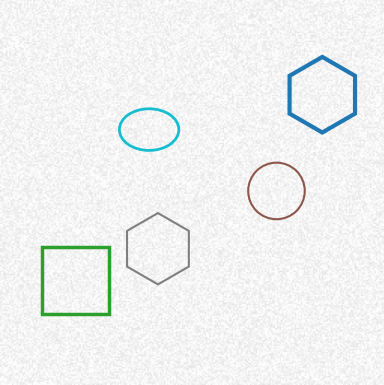[{"shape": "hexagon", "thickness": 3, "radius": 0.49, "center": [0.837, 0.754]}, {"shape": "square", "thickness": 2.5, "radius": 0.43, "center": [0.195, 0.272]}, {"shape": "circle", "thickness": 1.5, "radius": 0.37, "center": [0.718, 0.504]}, {"shape": "hexagon", "thickness": 1.5, "radius": 0.46, "center": [0.41, 0.354]}, {"shape": "oval", "thickness": 2, "radius": 0.39, "center": [0.387, 0.663]}]